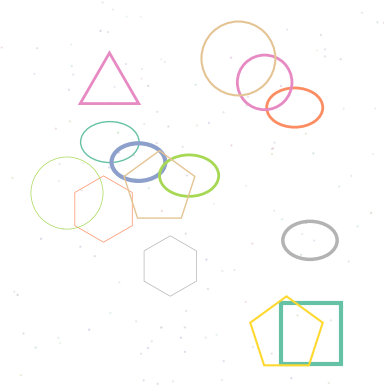[{"shape": "square", "thickness": 3, "radius": 0.39, "center": [0.808, 0.135]}, {"shape": "oval", "thickness": 1, "radius": 0.38, "center": [0.285, 0.631]}, {"shape": "hexagon", "thickness": 0.5, "radius": 0.43, "center": [0.269, 0.457]}, {"shape": "oval", "thickness": 2, "radius": 0.36, "center": [0.765, 0.721]}, {"shape": "oval", "thickness": 3, "radius": 0.35, "center": [0.36, 0.579]}, {"shape": "circle", "thickness": 2, "radius": 0.35, "center": [0.687, 0.786]}, {"shape": "triangle", "thickness": 2, "radius": 0.44, "center": [0.284, 0.775]}, {"shape": "oval", "thickness": 2, "radius": 0.38, "center": [0.491, 0.544]}, {"shape": "circle", "thickness": 0.5, "radius": 0.47, "center": [0.174, 0.499]}, {"shape": "pentagon", "thickness": 1.5, "radius": 0.49, "center": [0.744, 0.131]}, {"shape": "pentagon", "thickness": 1, "radius": 0.48, "center": [0.414, 0.512]}, {"shape": "circle", "thickness": 1.5, "radius": 0.48, "center": [0.619, 0.848]}, {"shape": "hexagon", "thickness": 0.5, "radius": 0.39, "center": [0.442, 0.309]}, {"shape": "oval", "thickness": 2.5, "radius": 0.35, "center": [0.805, 0.376]}]